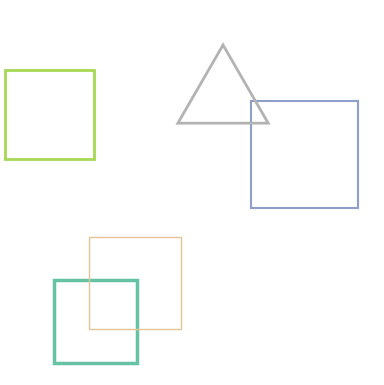[{"shape": "square", "thickness": 2.5, "radius": 0.54, "center": [0.248, 0.165]}, {"shape": "square", "thickness": 1.5, "radius": 0.69, "center": [0.79, 0.598]}, {"shape": "square", "thickness": 2, "radius": 0.58, "center": [0.129, 0.703]}, {"shape": "square", "thickness": 1, "radius": 0.6, "center": [0.351, 0.265]}, {"shape": "triangle", "thickness": 2, "radius": 0.68, "center": [0.579, 0.748]}]